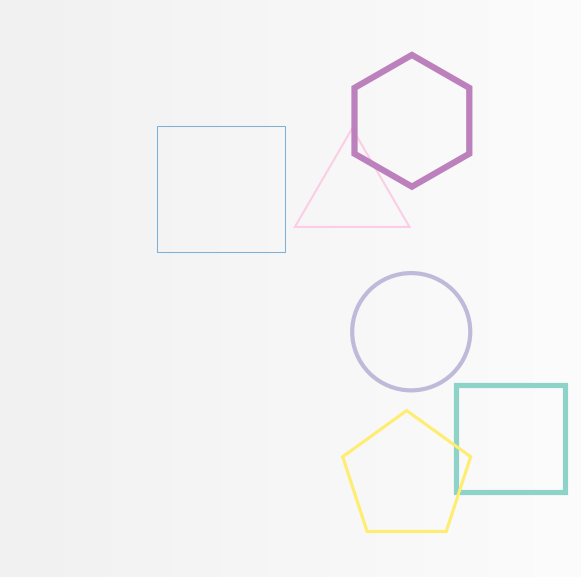[{"shape": "square", "thickness": 2.5, "radius": 0.47, "center": [0.878, 0.24]}, {"shape": "circle", "thickness": 2, "radius": 0.51, "center": [0.707, 0.425]}, {"shape": "square", "thickness": 0.5, "radius": 0.55, "center": [0.38, 0.672]}, {"shape": "triangle", "thickness": 1, "radius": 0.57, "center": [0.606, 0.663]}, {"shape": "hexagon", "thickness": 3, "radius": 0.57, "center": [0.709, 0.79]}, {"shape": "pentagon", "thickness": 1.5, "radius": 0.58, "center": [0.7, 0.172]}]